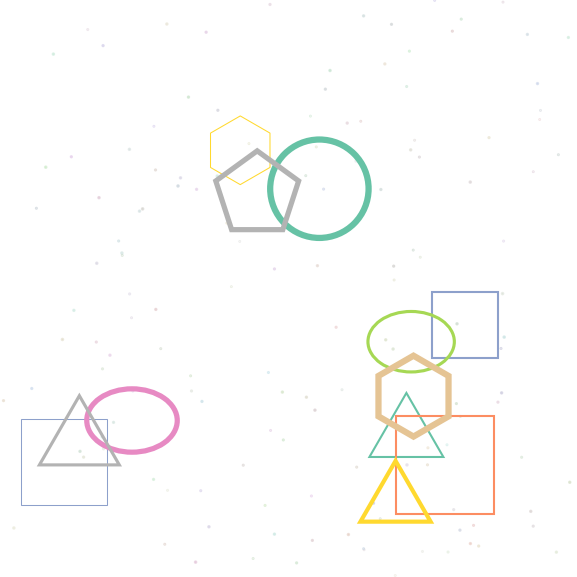[{"shape": "circle", "thickness": 3, "radius": 0.43, "center": [0.553, 0.672]}, {"shape": "triangle", "thickness": 1, "radius": 0.37, "center": [0.704, 0.245]}, {"shape": "square", "thickness": 1, "radius": 0.43, "center": [0.77, 0.194]}, {"shape": "square", "thickness": 0.5, "radius": 0.37, "center": [0.111, 0.199]}, {"shape": "square", "thickness": 1, "radius": 0.29, "center": [0.805, 0.436]}, {"shape": "oval", "thickness": 2.5, "radius": 0.39, "center": [0.229, 0.271]}, {"shape": "oval", "thickness": 1.5, "radius": 0.37, "center": [0.712, 0.407]}, {"shape": "hexagon", "thickness": 0.5, "radius": 0.3, "center": [0.416, 0.739]}, {"shape": "triangle", "thickness": 2, "radius": 0.35, "center": [0.685, 0.131]}, {"shape": "hexagon", "thickness": 3, "radius": 0.35, "center": [0.716, 0.313]}, {"shape": "triangle", "thickness": 1.5, "radius": 0.4, "center": [0.137, 0.234]}, {"shape": "pentagon", "thickness": 2.5, "radius": 0.38, "center": [0.445, 0.662]}]